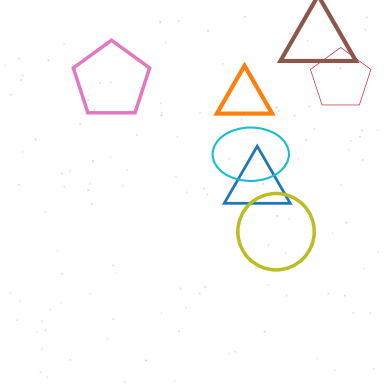[{"shape": "triangle", "thickness": 2, "radius": 0.49, "center": [0.668, 0.521]}, {"shape": "triangle", "thickness": 3, "radius": 0.41, "center": [0.635, 0.746]}, {"shape": "pentagon", "thickness": 0.5, "radius": 0.41, "center": [0.885, 0.794]}, {"shape": "triangle", "thickness": 3, "radius": 0.57, "center": [0.826, 0.898]}, {"shape": "pentagon", "thickness": 2.5, "radius": 0.52, "center": [0.29, 0.791]}, {"shape": "circle", "thickness": 2.5, "radius": 0.5, "center": [0.717, 0.398]}, {"shape": "oval", "thickness": 1.5, "radius": 0.5, "center": [0.651, 0.599]}]